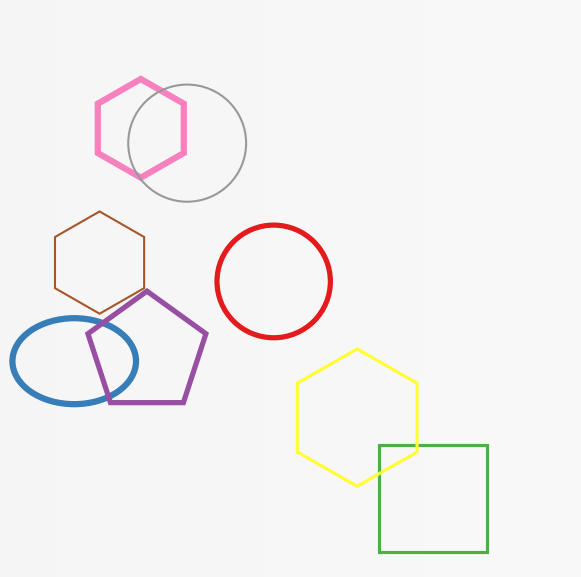[{"shape": "circle", "thickness": 2.5, "radius": 0.49, "center": [0.471, 0.512]}, {"shape": "oval", "thickness": 3, "radius": 0.53, "center": [0.128, 0.374]}, {"shape": "square", "thickness": 1.5, "radius": 0.46, "center": [0.745, 0.135]}, {"shape": "pentagon", "thickness": 2.5, "radius": 0.53, "center": [0.253, 0.388]}, {"shape": "hexagon", "thickness": 1.5, "radius": 0.59, "center": [0.614, 0.276]}, {"shape": "hexagon", "thickness": 1, "radius": 0.44, "center": [0.171, 0.544]}, {"shape": "hexagon", "thickness": 3, "radius": 0.43, "center": [0.242, 0.777]}, {"shape": "circle", "thickness": 1, "radius": 0.51, "center": [0.322, 0.751]}]